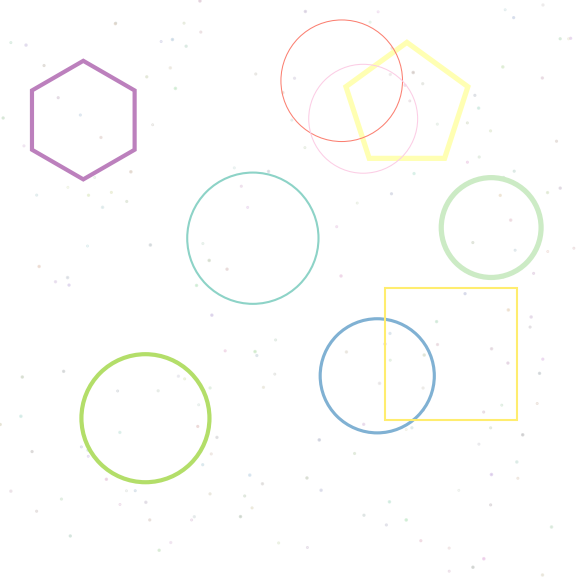[{"shape": "circle", "thickness": 1, "radius": 0.57, "center": [0.438, 0.587]}, {"shape": "pentagon", "thickness": 2.5, "radius": 0.56, "center": [0.705, 0.815]}, {"shape": "circle", "thickness": 0.5, "radius": 0.53, "center": [0.592, 0.859]}, {"shape": "circle", "thickness": 1.5, "radius": 0.49, "center": [0.653, 0.348]}, {"shape": "circle", "thickness": 2, "radius": 0.55, "center": [0.252, 0.275]}, {"shape": "circle", "thickness": 0.5, "radius": 0.47, "center": [0.629, 0.793]}, {"shape": "hexagon", "thickness": 2, "radius": 0.51, "center": [0.144, 0.791]}, {"shape": "circle", "thickness": 2.5, "radius": 0.43, "center": [0.851, 0.605]}, {"shape": "square", "thickness": 1, "radius": 0.57, "center": [0.781, 0.386]}]